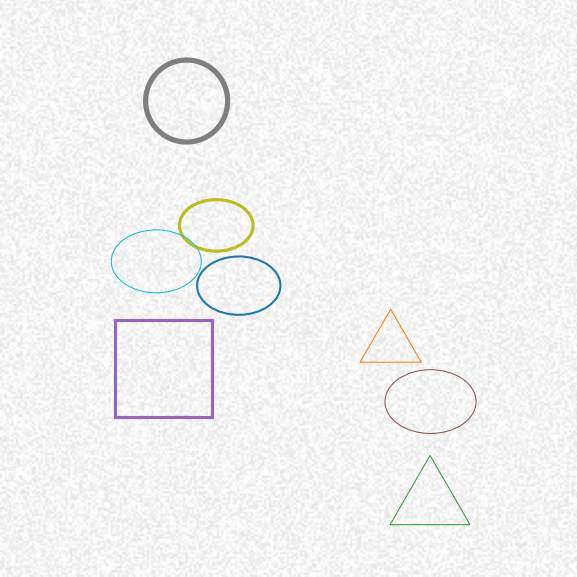[{"shape": "oval", "thickness": 1, "radius": 0.36, "center": [0.413, 0.505]}, {"shape": "triangle", "thickness": 0.5, "radius": 0.31, "center": [0.677, 0.403]}, {"shape": "triangle", "thickness": 0.5, "radius": 0.4, "center": [0.745, 0.131]}, {"shape": "square", "thickness": 1.5, "radius": 0.42, "center": [0.283, 0.361]}, {"shape": "oval", "thickness": 0.5, "radius": 0.39, "center": [0.746, 0.304]}, {"shape": "circle", "thickness": 2.5, "radius": 0.36, "center": [0.323, 0.824]}, {"shape": "oval", "thickness": 1.5, "radius": 0.32, "center": [0.374, 0.609]}, {"shape": "oval", "thickness": 0.5, "radius": 0.39, "center": [0.271, 0.547]}]